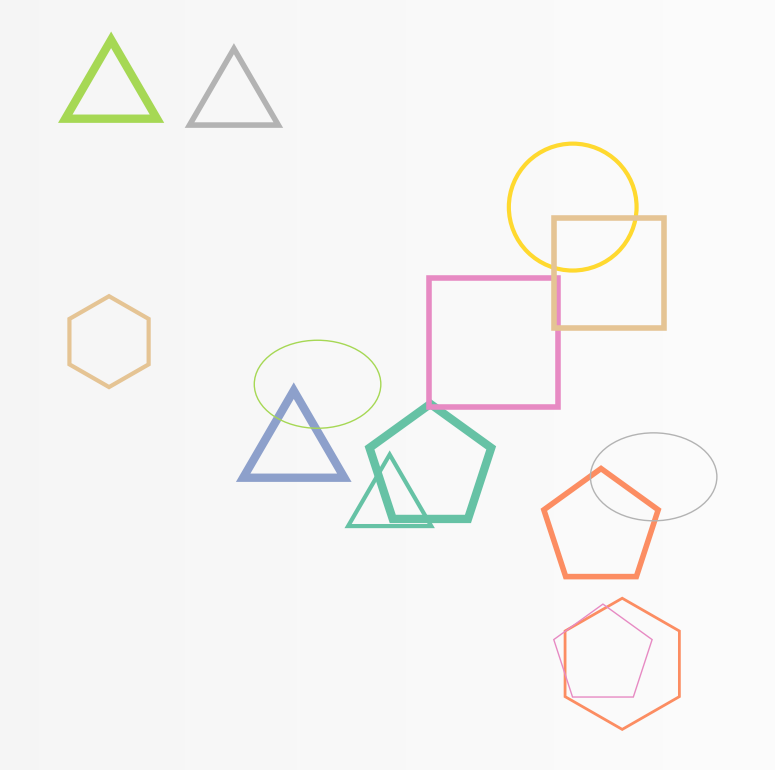[{"shape": "triangle", "thickness": 1.5, "radius": 0.31, "center": [0.503, 0.348]}, {"shape": "pentagon", "thickness": 3, "radius": 0.41, "center": [0.555, 0.393]}, {"shape": "hexagon", "thickness": 1, "radius": 0.43, "center": [0.803, 0.138]}, {"shape": "pentagon", "thickness": 2, "radius": 0.39, "center": [0.776, 0.314]}, {"shape": "triangle", "thickness": 3, "radius": 0.38, "center": [0.379, 0.417]}, {"shape": "pentagon", "thickness": 0.5, "radius": 0.33, "center": [0.778, 0.149]}, {"shape": "square", "thickness": 2, "radius": 0.42, "center": [0.637, 0.555]}, {"shape": "oval", "thickness": 0.5, "radius": 0.41, "center": [0.41, 0.501]}, {"shape": "triangle", "thickness": 3, "radius": 0.34, "center": [0.143, 0.88]}, {"shape": "circle", "thickness": 1.5, "radius": 0.41, "center": [0.739, 0.731]}, {"shape": "square", "thickness": 2, "radius": 0.36, "center": [0.786, 0.645]}, {"shape": "hexagon", "thickness": 1.5, "radius": 0.3, "center": [0.141, 0.556]}, {"shape": "triangle", "thickness": 2, "radius": 0.33, "center": [0.302, 0.871]}, {"shape": "oval", "thickness": 0.5, "radius": 0.41, "center": [0.843, 0.381]}]